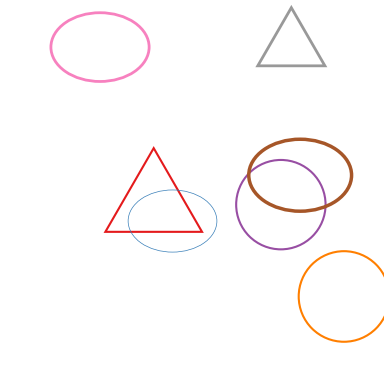[{"shape": "triangle", "thickness": 1.5, "radius": 0.72, "center": [0.399, 0.47]}, {"shape": "oval", "thickness": 0.5, "radius": 0.58, "center": [0.448, 0.426]}, {"shape": "circle", "thickness": 1.5, "radius": 0.58, "center": [0.73, 0.468]}, {"shape": "circle", "thickness": 1.5, "radius": 0.59, "center": [0.893, 0.23]}, {"shape": "oval", "thickness": 2.5, "radius": 0.67, "center": [0.78, 0.545]}, {"shape": "oval", "thickness": 2, "radius": 0.64, "center": [0.26, 0.878]}, {"shape": "triangle", "thickness": 2, "radius": 0.5, "center": [0.757, 0.879]}]